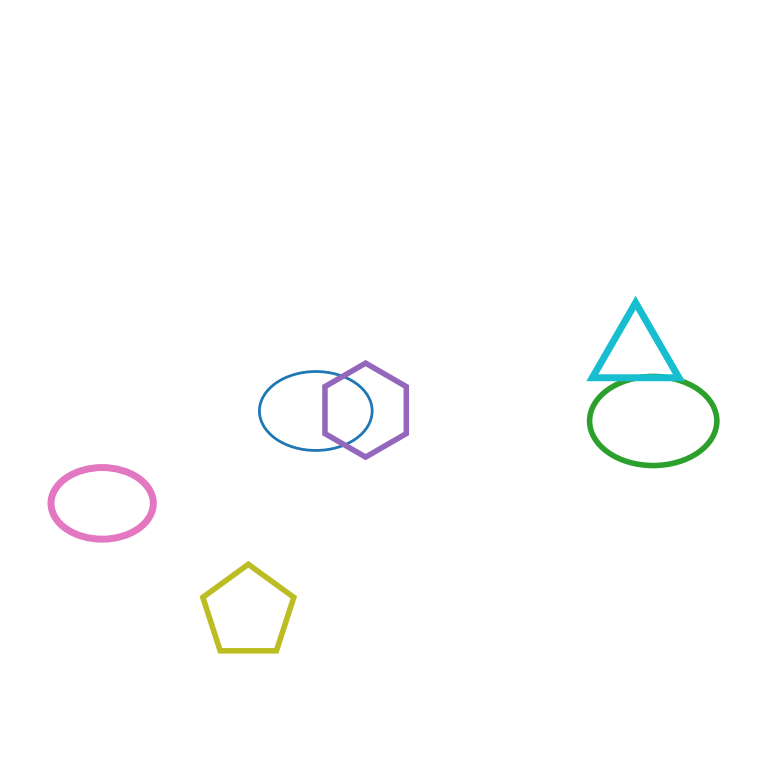[{"shape": "oval", "thickness": 1, "radius": 0.37, "center": [0.41, 0.466]}, {"shape": "oval", "thickness": 2, "radius": 0.41, "center": [0.848, 0.453]}, {"shape": "hexagon", "thickness": 2, "radius": 0.3, "center": [0.475, 0.467]}, {"shape": "oval", "thickness": 2.5, "radius": 0.33, "center": [0.133, 0.346]}, {"shape": "pentagon", "thickness": 2, "radius": 0.31, "center": [0.322, 0.205]}, {"shape": "triangle", "thickness": 2.5, "radius": 0.32, "center": [0.825, 0.542]}]